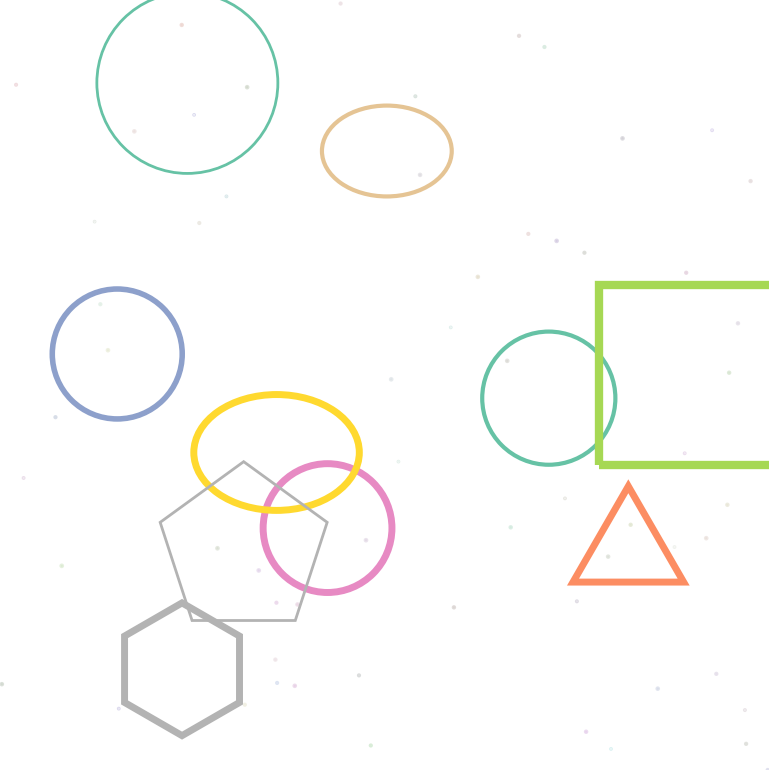[{"shape": "circle", "thickness": 1, "radius": 0.59, "center": [0.243, 0.892]}, {"shape": "circle", "thickness": 1.5, "radius": 0.43, "center": [0.713, 0.483]}, {"shape": "triangle", "thickness": 2.5, "radius": 0.41, "center": [0.816, 0.286]}, {"shape": "circle", "thickness": 2, "radius": 0.42, "center": [0.152, 0.54]}, {"shape": "circle", "thickness": 2.5, "radius": 0.42, "center": [0.425, 0.314]}, {"shape": "square", "thickness": 3, "radius": 0.59, "center": [0.895, 0.513]}, {"shape": "oval", "thickness": 2.5, "radius": 0.54, "center": [0.359, 0.412]}, {"shape": "oval", "thickness": 1.5, "radius": 0.42, "center": [0.502, 0.804]}, {"shape": "hexagon", "thickness": 2.5, "radius": 0.43, "center": [0.236, 0.131]}, {"shape": "pentagon", "thickness": 1, "radius": 0.57, "center": [0.316, 0.286]}]